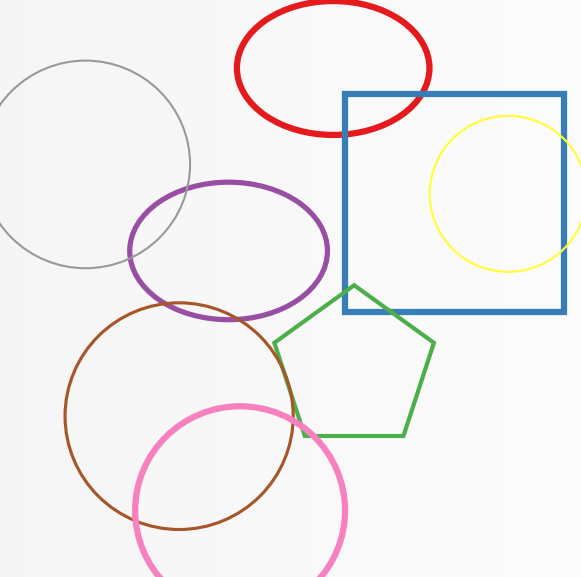[{"shape": "oval", "thickness": 3, "radius": 0.83, "center": [0.573, 0.881]}, {"shape": "square", "thickness": 3, "radius": 0.94, "center": [0.781, 0.647]}, {"shape": "pentagon", "thickness": 2, "radius": 0.72, "center": [0.609, 0.361]}, {"shape": "oval", "thickness": 2.5, "radius": 0.85, "center": [0.393, 0.565]}, {"shape": "circle", "thickness": 1, "radius": 0.68, "center": [0.874, 0.663]}, {"shape": "circle", "thickness": 1.5, "radius": 0.98, "center": [0.308, 0.279]}, {"shape": "circle", "thickness": 3, "radius": 0.9, "center": [0.413, 0.115]}, {"shape": "circle", "thickness": 1, "radius": 0.9, "center": [0.147, 0.714]}]